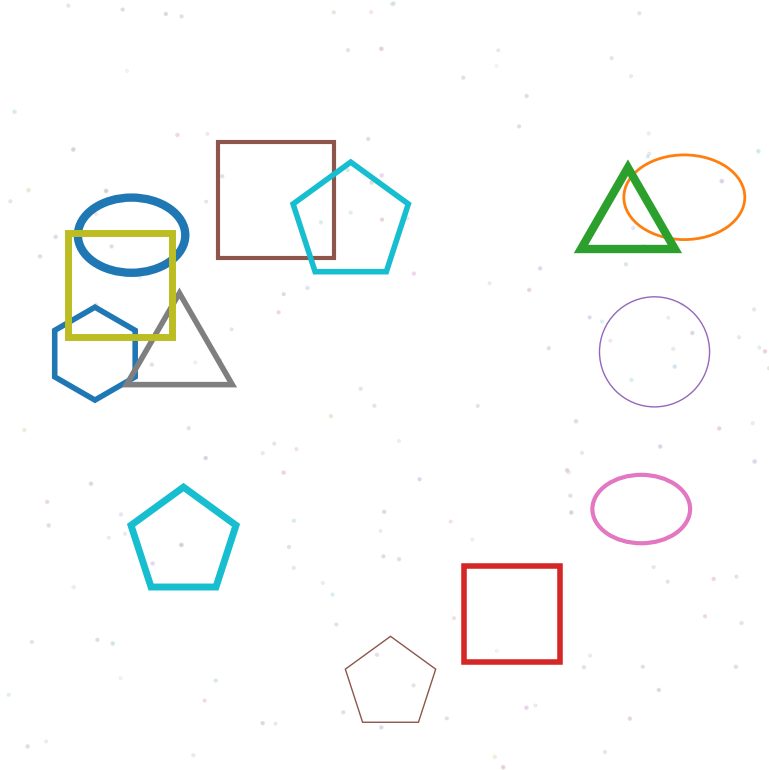[{"shape": "hexagon", "thickness": 2, "radius": 0.3, "center": [0.123, 0.541]}, {"shape": "oval", "thickness": 3, "radius": 0.35, "center": [0.171, 0.695]}, {"shape": "oval", "thickness": 1, "radius": 0.39, "center": [0.889, 0.744]}, {"shape": "triangle", "thickness": 3, "radius": 0.35, "center": [0.815, 0.712]}, {"shape": "square", "thickness": 2, "radius": 0.31, "center": [0.665, 0.203]}, {"shape": "circle", "thickness": 0.5, "radius": 0.36, "center": [0.85, 0.543]}, {"shape": "pentagon", "thickness": 0.5, "radius": 0.31, "center": [0.507, 0.112]}, {"shape": "square", "thickness": 1.5, "radius": 0.38, "center": [0.359, 0.74]}, {"shape": "oval", "thickness": 1.5, "radius": 0.32, "center": [0.833, 0.339]}, {"shape": "triangle", "thickness": 2, "radius": 0.4, "center": [0.233, 0.54]}, {"shape": "square", "thickness": 2.5, "radius": 0.34, "center": [0.156, 0.63]}, {"shape": "pentagon", "thickness": 2.5, "radius": 0.36, "center": [0.238, 0.296]}, {"shape": "pentagon", "thickness": 2, "radius": 0.39, "center": [0.455, 0.711]}]